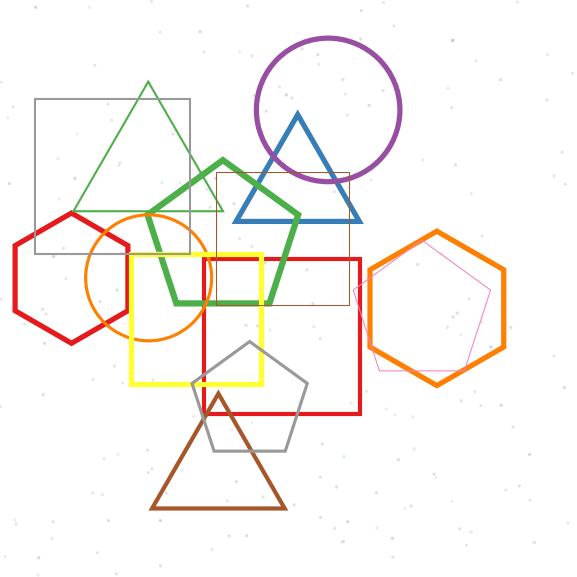[{"shape": "square", "thickness": 2, "radius": 0.67, "center": [0.488, 0.417]}, {"shape": "hexagon", "thickness": 2.5, "radius": 0.56, "center": [0.124, 0.517]}, {"shape": "triangle", "thickness": 2.5, "radius": 0.62, "center": [0.516, 0.677]}, {"shape": "pentagon", "thickness": 3, "radius": 0.69, "center": [0.386, 0.585]}, {"shape": "triangle", "thickness": 1, "radius": 0.75, "center": [0.257, 0.708]}, {"shape": "circle", "thickness": 2.5, "radius": 0.62, "center": [0.568, 0.809]}, {"shape": "hexagon", "thickness": 2.5, "radius": 0.67, "center": [0.756, 0.465]}, {"shape": "circle", "thickness": 1.5, "radius": 0.55, "center": [0.257, 0.518]}, {"shape": "square", "thickness": 2.5, "radius": 0.56, "center": [0.34, 0.447]}, {"shape": "triangle", "thickness": 2, "radius": 0.66, "center": [0.378, 0.185]}, {"shape": "square", "thickness": 0.5, "radius": 0.57, "center": [0.489, 0.586]}, {"shape": "pentagon", "thickness": 0.5, "radius": 0.63, "center": [0.731, 0.458]}, {"shape": "pentagon", "thickness": 1.5, "radius": 0.52, "center": [0.432, 0.303]}, {"shape": "square", "thickness": 1, "radius": 0.67, "center": [0.194, 0.694]}]